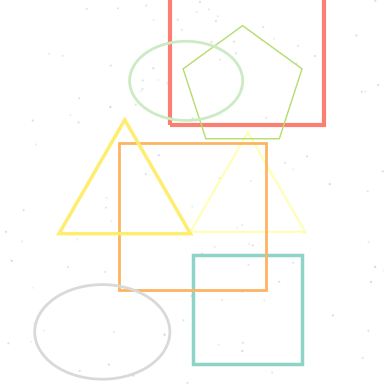[{"shape": "square", "thickness": 2.5, "radius": 0.71, "center": [0.643, 0.196]}, {"shape": "triangle", "thickness": 1.5, "radius": 0.86, "center": [0.644, 0.484]}, {"shape": "square", "thickness": 3, "radius": 1.0, "center": [0.641, 0.874]}, {"shape": "square", "thickness": 2, "radius": 0.96, "center": [0.5, 0.438]}, {"shape": "pentagon", "thickness": 1, "radius": 0.81, "center": [0.63, 0.771]}, {"shape": "oval", "thickness": 2, "radius": 0.88, "center": [0.266, 0.138]}, {"shape": "oval", "thickness": 2, "radius": 0.73, "center": [0.484, 0.79]}, {"shape": "triangle", "thickness": 2.5, "radius": 0.99, "center": [0.324, 0.492]}]